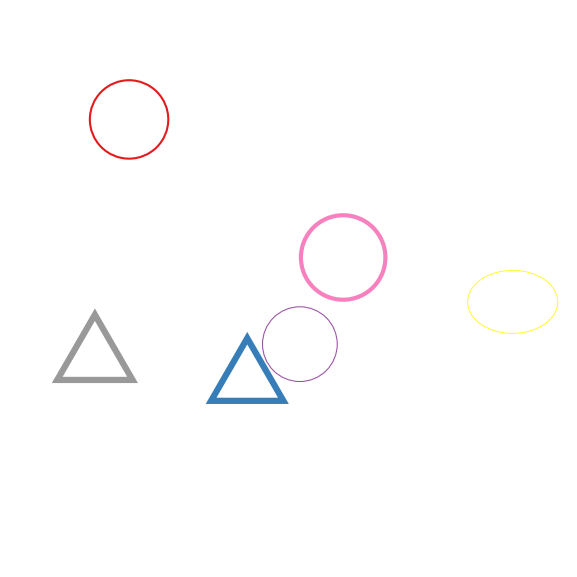[{"shape": "circle", "thickness": 1, "radius": 0.34, "center": [0.223, 0.792]}, {"shape": "triangle", "thickness": 3, "radius": 0.36, "center": [0.428, 0.341]}, {"shape": "circle", "thickness": 0.5, "radius": 0.32, "center": [0.519, 0.403]}, {"shape": "oval", "thickness": 0.5, "radius": 0.39, "center": [0.888, 0.476]}, {"shape": "circle", "thickness": 2, "radius": 0.37, "center": [0.594, 0.553]}, {"shape": "triangle", "thickness": 3, "radius": 0.38, "center": [0.164, 0.379]}]